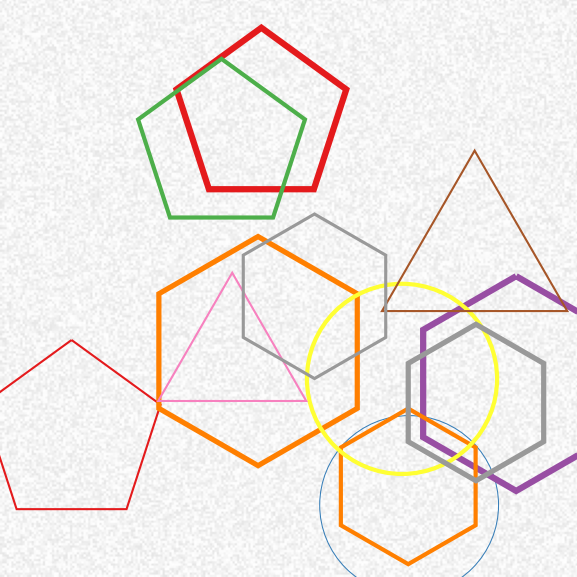[{"shape": "pentagon", "thickness": 1, "radius": 0.81, "center": [0.124, 0.248]}, {"shape": "pentagon", "thickness": 3, "radius": 0.77, "center": [0.453, 0.797]}, {"shape": "circle", "thickness": 0.5, "radius": 0.77, "center": [0.708, 0.125]}, {"shape": "pentagon", "thickness": 2, "radius": 0.76, "center": [0.384, 0.745]}, {"shape": "hexagon", "thickness": 3, "radius": 0.93, "center": [0.894, 0.335]}, {"shape": "hexagon", "thickness": 2, "radius": 0.67, "center": [0.707, 0.157]}, {"shape": "hexagon", "thickness": 2.5, "radius": 0.99, "center": [0.447, 0.391]}, {"shape": "circle", "thickness": 2, "radius": 0.82, "center": [0.696, 0.343]}, {"shape": "triangle", "thickness": 1, "radius": 0.93, "center": [0.822, 0.553]}, {"shape": "triangle", "thickness": 1, "radius": 0.74, "center": [0.402, 0.379]}, {"shape": "hexagon", "thickness": 1.5, "radius": 0.71, "center": [0.545, 0.486]}, {"shape": "hexagon", "thickness": 2.5, "radius": 0.68, "center": [0.824, 0.302]}]